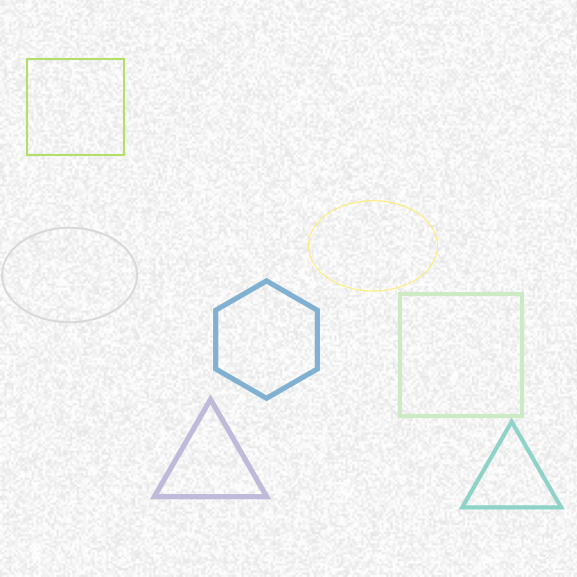[{"shape": "triangle", "thickness": 2, "radius": 0.49, "center": [0.886, 0.17]}, {"shape": "triangle", "thickness": 2.5, "radius": 0.56, "center": [0.365, 0.195]}, {"shape": "hexagon", "thickness": 2.5, "radius": 0.51, "center": [0.461, 0.411]}, {"shape": "square", "thickness": 1, "radius": 0.42, "center": [0.131, 0.814]}, {"shape": "oval", "thickness": 1, "radius": 0.58, "center": [0.121, 0.523]}, {"shape": "square", "thickness": 2, "radius": 0.53, "center": [0.799, 0.384]}, {"shape": "oval", "thickness": 0.5, "radius": 0.56, "center": [0.646, 0.573]}]